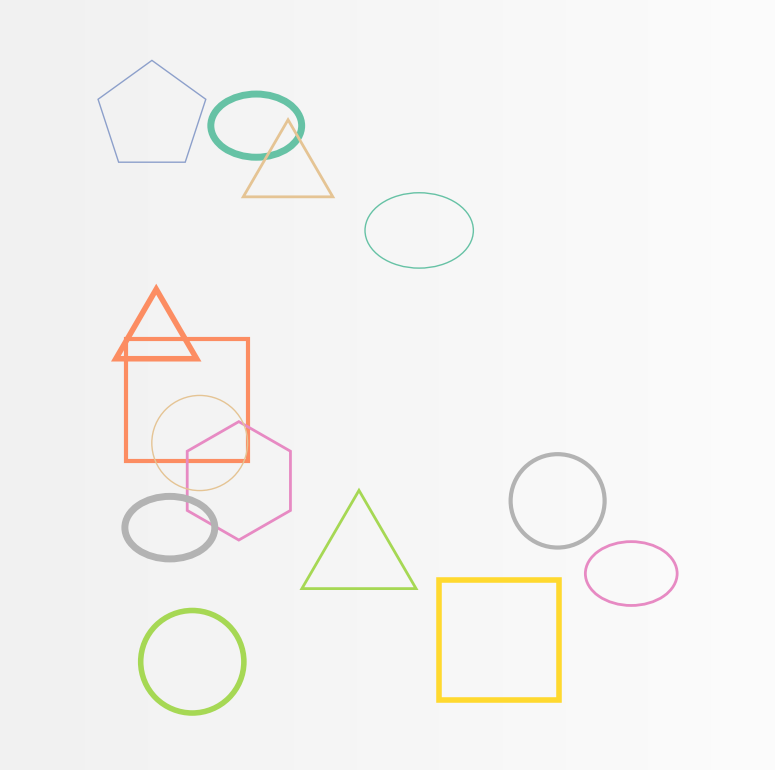[{"shape": "oval", "thickness": 2.5, "radius": 0.29, "center": [0.331, 0.837]}, {"shape": "oval", "thickness": 0.5, "radius": 0.35, "center": [0.541, 0.701]}, {"shape": "triangle", "thickness": 2, "radius": 0.3, "center": [0.202, 0.564]}, {"shape": "square", "thickness": 1.5, "radius": 0.4, "center": [0.241, 0.481]}, {"shape": "pentagon", "thickness": 0.5, "radius": 0.37, "center": [0.196, 0.848]}, {"shape": "hexagon", "thickness": 1, "radius": 0.38, "center": [0.308, 0.376]}, {"shape": "oval", "thickness": 1, "radius": 0.3, "center": [0.815, 0.255]}, {"shape": "circle", "thickness": 2, "radius": 0.33, "center": [0.248, 0.141]}, {"shape": "triangle", "thickness": 1, "radius": 0.43, "center": [0.463, 0.278]}, {"shape": "square", "thickness": 2, "radius": 0.39, "center": [0.644, 0.168]}, {"shape": "triangle", "thickness": 1, "radius": 0.33, "center": [0.372, 0.778]}, {"shape": "circle", "thickness": 0.5, "radius": 0.31, "center": [0.258, 0.425]}, {"shape": "circle", "thickness": 1.5, "radius": 0.3, "center": [0.72, 0.35]}, {"shape": "oval", "thickness": 2.5, "radius": 0.29, "center": [0.219, 0.315]}]